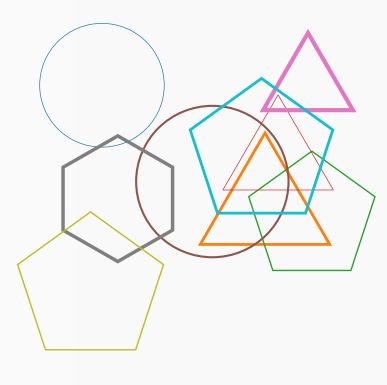[{"shape": "circle", "thickness": 0.5, "radius": 0.8, "center": [0.263, 0.779]}, {"shape": "triangle", "thickness": 2, "radius": 0.96, "center": [0.684, 0.462]}, {"shape": "pentagon", "thickness": 1, "radius": 0.86, "center": [0.805, 0.436]}, {"shape": "triangle", "thickness": 0.5, "radius": 0.82, "center": [0.718, 0.589]}, {"shape": "circle", "thickness": 1.5, "radius": 0.98, "center": [0.548, 0.528]}, {"shape": "triangle", "thickness": 3, "radius": 0.67, "center": [0.795, 0.781]}, {"shape": "hexagon", "thickness": 2.5, "radius": 0.82, "center": [0.304, 0.484]}, {"shape": "pentagon", "thickness": 1, "radius": 0.99, "center": [0.234, 0.252]}, {"shape": "pentagon", "thickness": 2, "radius": 0.97, "center": [0.675, 0.603]}]